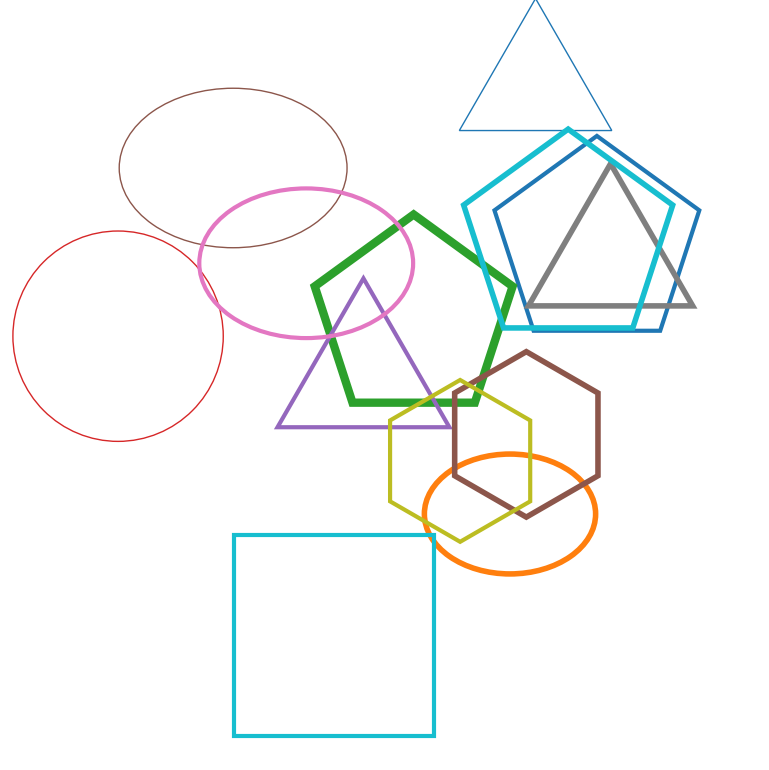[{"shape": "triangle", "thickness": 0.5, "radius": 0.57, "center": [0.696, 0.888]}, {"shape": "pentagon", "thickness": 1.5, "radius": 0.7, "center": [0.775, 0.684]}, {"shape": "oval", "thickness": 2, "radius": 0.56, "center": [0.662, 0.332]}, {"shape": "pentagon", "thickness": 3, "radius": 0.68, "center": [0.537, 0.586]}, {"shape": "circle", "thickness": 0.5, "radius": 0.68, "center": [0.153, 0.563]}, {"shape": "triangle", "thickness": 1.5, "radius": 0.64, "center": [0.472, 0.51]}, {"shape": "hexagon", "thickness": 2, "radius": 0.54, "center": [0.684, 0.436]}, {"shape": "oval", "thickness": 0.5, "radius": 0.74, "center": [0.303, 0.782]}, {"shape": "oval", "thickness": 1.5, "radius": 0.69, "center": [0.398, 0.658]}, {"shape": "triangle", "thickness": 2, "radius": 0.62, "center": [0.793, 0.664]}, {"shape": "hexagon", "thickness": 1.5, "radius": 0.53, "center": [0.598, 0.401]}, {"shape": "pentagon", "thickness": 2, "radius": 0.71, "center": [0.738, 0.69]}, {"shape": "square", "thickness": 1.5, "radius": 0.65, "center": [0.434, 0.175]}]